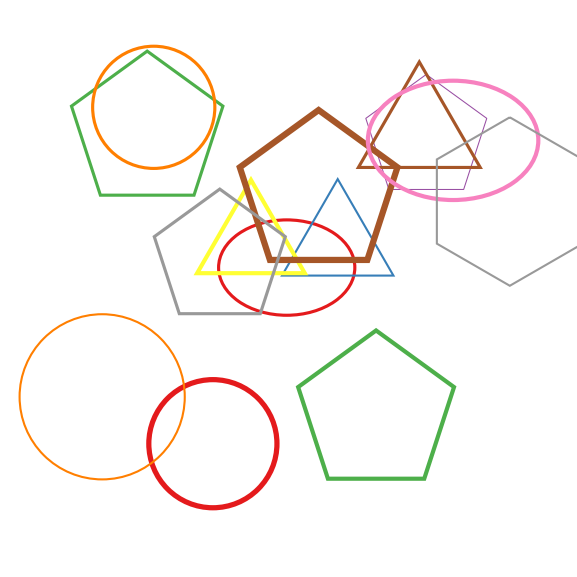[{"shape": "circle", "thickness": 2.5, "radius": 0.55, "center": [0.369, 0.231]}, {"shape": "oval", "thickness": 1.5, "radius": 0.59, "center": [0.496, 0.536]}, {"shape": "triangle", "thickness": 1, "radius": 0.56, "center": [0.585, 0.578]}, {"shape": "pentagon", "thickness": 1.5, "radius": 0.69, "center": [0.255, 0.773]}, {"shape": "pentagon", "thickness": 2, "radius": 0.71, "center": [0.651, 0.285]}, {"shape": "pentagon", "thickness": 0.5, "radius": 0.55, "center": [0.738, 0.76]}, {"shape": "circle", "thickness": 1.5, "radius": 0.53, "center": [0.266, 0.813]}, {"shape": "circle", "thickness": 1, "radius": 0.72, "center": [0.177, 0.312]}, {"shape": "triangle", "thickness": 2, "radius": 0.54, "center": [0.435, 0.58]}, {"shape": "pentagon", "thickness": 3, "radius": 0.72, "center": [0.552, 0.665]}, {"shape": "triangle", "thickness": 1.5, "radius": 0.61, "center": [0.726, 0.77]}, {"shape": "oval", "thickness": 2, "radius": 0.74, "center": [0.785, 0.756]}, {"shape": "hexagon", "thickness": 1, "radius": 0.73, "center": [0.883, 0.65]}, {"shape": "pentagon", "thickness": 1.5, "radius": 0.6, "center": [0.381, 0.552]}]